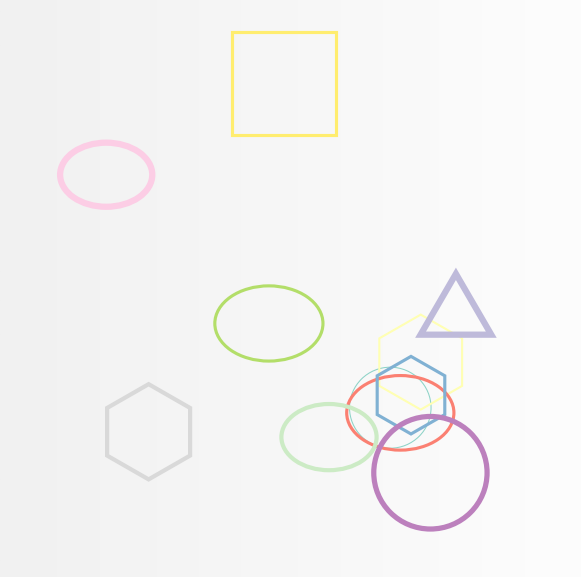[{"shape": "circle", "thickness": 0.5, "radius": 0.35, "center": [0.671, 0.293]}, {"shape": "hexagon", "thickness": 1, "radius": 0.41, "center": [0.724, 0.372]}, {"shape": "triangle", "thickness": 3, "radius": 0.35, "center": [0.784, 0.455]}, {"shape": "oval", "thickness": 1.5, "radius": 0.46, "center": [0.689, 0.284]}, {"shape": "hexagon", "thickness": 1.5, "radius": 0.34, "center": [0.707, 0.315]}, {"shape": "oval", "thickness": 1.5, "radius": 0.47, "center": [0.463, 0.439]}, {"shape": "oval", "thickness": 3, "radius": 0.4, "center": [0.183, 0.697]}, {"shape": "hexagon", "thickness": 2, "radius": 0.41, "center": [0.256, 0.251]}, {"shape": "circle", "thickness": 2.5, "radius": 0.49, "center": [0.741, 0.181]}, {"shape": "oval", "thickness": 2, "radius": 0.41, "center": [0.566, 0.242]}, {"shape": "square", "thickness": 1.5, "radius": 0.45, "center": [0.489, 0.855]}]